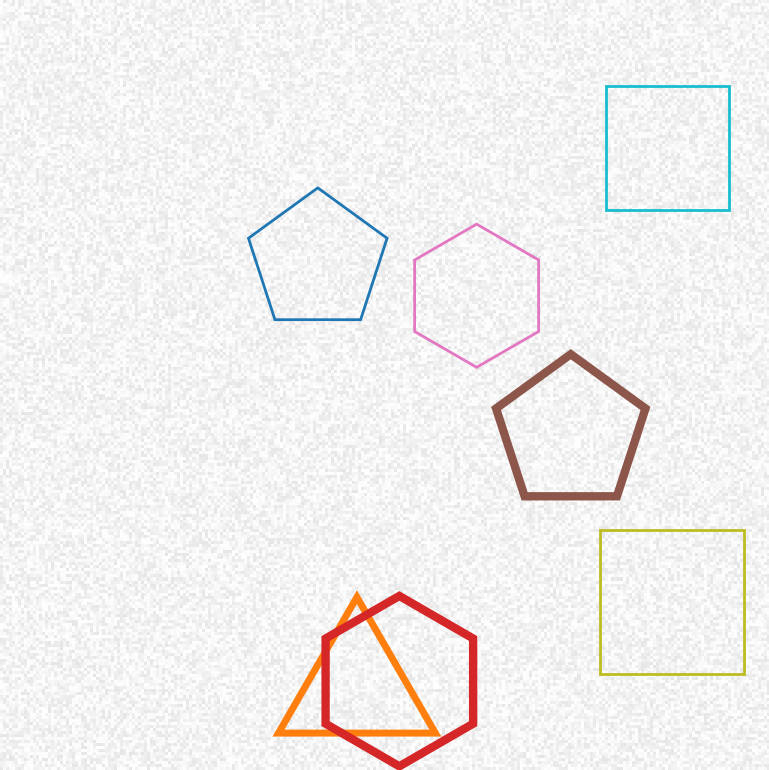[{"shape": "pentagon", "thickness": 1, "radius": 0.47, "center": [0.413, 0.661]}, {"shape": "triangle", "thickness": 2.5, "radius": 0.59, "center": [0.464, 0.107]}, {"shape": "hexagon", "thickness": 3, "radius": 0.55, "center": [0.519, 0.115]}, {"shape": "pentagon", "thickness": 3, "radius": 0.51, "center": [0.741, 0.438]}, {"shape": "hexagon", "thickness": 1, "radius": 0.46, "center": [0.619, 0.616]}, {"shape": "square", "thickness": 1, "radius": 0.47, "center": [0.873, 0.218]}, {"shape": "square", "thickness": 1, "radius": 0.4, "center": [0.867, 0.807]}]